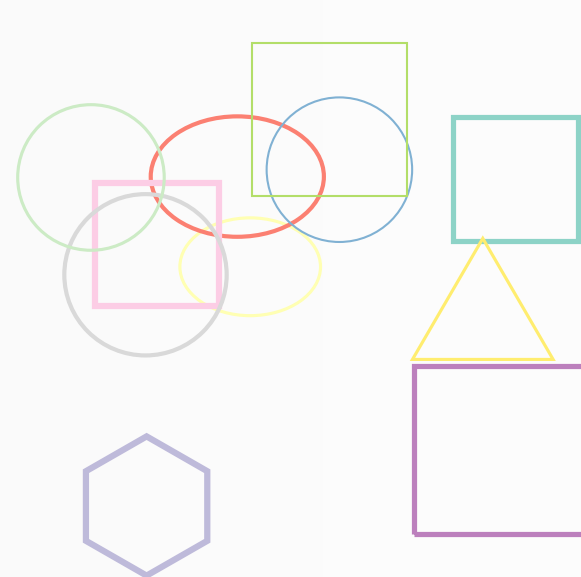[{"shape": "square", "thickness": 2.5, "radius": 0.54, "center": [0.887, 0.689]}, {"shape": "oval", "thickness": 1.5, "radius": 0.6, "center": [0.43, 0.537]}, {"shape": "hexagon", "thickness": 3, "radius": 0.6, "center": [0.252, 0.123]}, {"shape": "oval", "thickness": 2, "radius": 0.74, "center": [0.408, 0.693]}, {"shape": "circle", "thickness": 1, "radius": 0.63, "center": [0.584, 0.705]}, {"shape": "square", "thickness": 1, "radius": 0.66, "center": [0.567, 0.792]}, {"shape": "square", "thickness": 3, "radius": 0.53, "center": [0.27, 0.576]}, {"shape": "circle", "thickness": 2, "radius": 0.7, "center": [0.25, 0.523]}, {"shape": "square", "thickness": 2.5, "radius": 0.73, "center": [0.858, 0.22]}, {"shape": "circle", "thickness": 1.5, "radius": 0.63, "center": [0.156, 0.692]}, {"shape": "triangle", "thickness": 1.5, "radius": 0.7, "center": [0.831, 0.447]}]